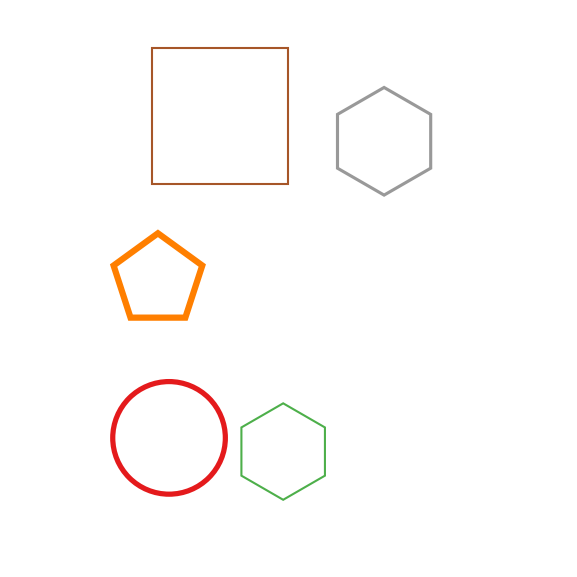[{"shape": "circle", "thickness": 2.5, "radius": 0.49, "center": [0.293, 0.241]}, {"shape": "hexagon", "thickness": 1, "radius": 0.42, "center": [0.49, 0.217]}, {"shape": "pentagon", "thickness": 3, "radius": 0.4, "center": [0.273, 0.514]}, {"shape": "square", "thickness": 1, "radius": 0.59, "center": [0.381, 0.799]}, {"shape": "hexagon", "thickness": 1.5, "radius": 0.47, "center": [0.665, 0.754]}]